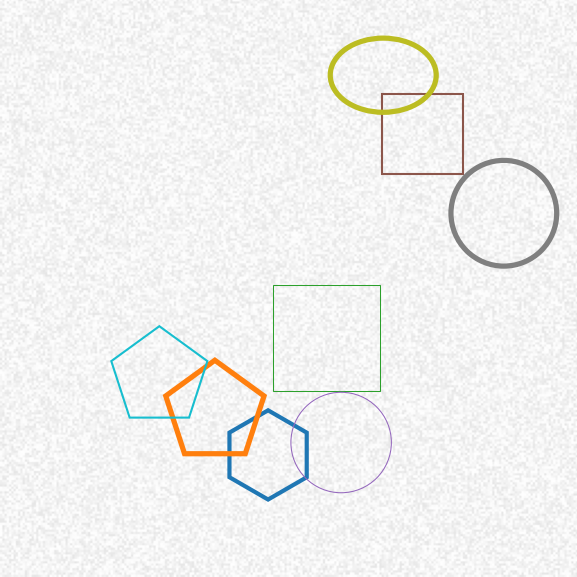[{"shape": "hexagon", "thickness": 2, "radius": 0.39, "center": [0.464, 0.211]}, {"shape": "pentagon", "thickness": 2.5, "radius": 0.45, "center": [0.372, 0.286]}, {"shape": "square", "thickness": 0.5, "radius": 0.46, "center": [0.566, 0.414]}, {"shape": "circle", "thickness": 0.5, "radius": 0.43, "center": [0.591, 0.233]}, {"shape": "square", "thickness": 1, "radius": 0.35, "center": [0.731, 0.767]}, {"shape": "circle", "thickness": 2.5, "radius": 0.46, "center": [0.872, 0.63]}, {"shape": "oval", "thickness": 2.5, "radius": 0.46, "center": [0.664, 0.869]}, {"shape": "pentagon", "thickness": 1, "radius": 0.44, "center": [0.276, 0.347]}]